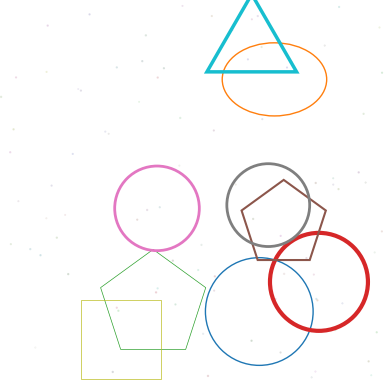[{"shape": "circle", "thickness": 1, "radius": 0.7, "center": [0.673, 0.191]}, {"shape": "oval", "thickness": 1, "radius": 0.68, "center": [0.713, 0.794]}, {"shape": "pentagon", "thickness": 0.5, "radius": 0.72, "center": [0.398, 0.209]}, {"shape": "circle", "thickness": 3, "radius": 0.64, "center": [0.828, 0.268]}, {"shape": "pentagon", "thickness": 1.5, "radius": 0.58, "center": [0.737, 0.418]}, {"shape": "circle", "thickness": 2, "radius": 0.55, "center": [0.408, 0.459]}, {"shape": "circle", "thickness": 2, "radius": 0.54, "center": [0.697, 0.467]}, {"shape": "square", "thickness": 0.5, "radius": 0.51, "center": [0.314, 0.119]}, {"shape": "triangle", "thickness": 2.5, "radius": 0.67, "center": [0.654, 0.881]}]